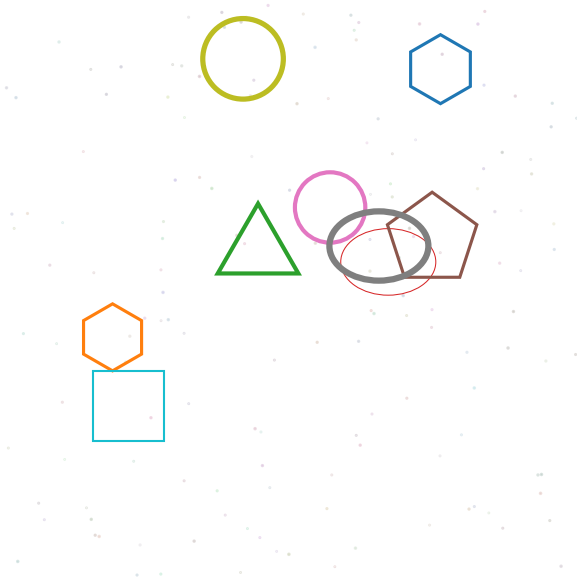[{"shape": "hexagon", "thickness": 1.5, "radius": 0.3, "center": [0.763, 0.879]}, {"shape": "hexagon", "thickness": 1.5, "radius": 0.29, "center": [0.195, 0.415]}, {"shape": "triangle", "thickness": 2, "radius": 0.4, "center": [0.447, 0.566]}, {"shape": "oval", "thickness": 0.5, "radius": 0.41, "center": [0.672, 0.546]}, {"shape": "pentagon", "thickness": 1.5, "radius": 0.41, "center": [0.748, 0.585]}, {"shape": "circle", "thickness": 2, "radius": 0.3, "center": [0.572, 0.64]}, {"shape": "oval", "thickness": 3, "radius": 0.43, "center": [0.656, 0.573]}, {"shape": "circle", "thickness": 2.5, "radius": 0.35, "center": [0.421, 0.897]}, {"shape": "square", "thickness": 1, "radius": 0.3, "center": [0.222, 0.296]}]